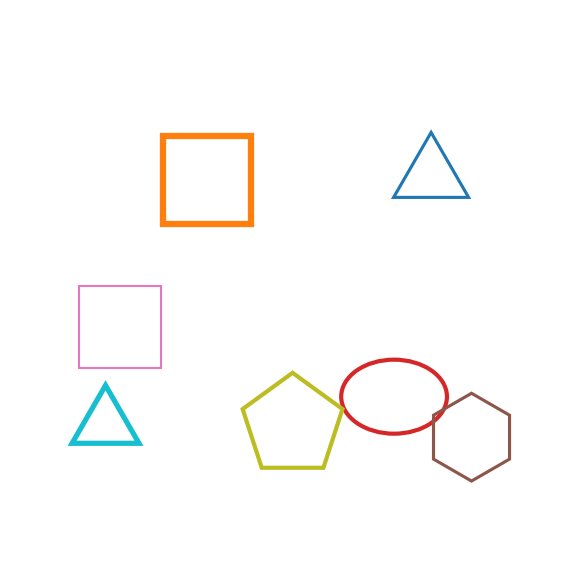[{"shape": "triangle", "thickness": 1.5, "radius": 0.37, "center": [0.747, 0.695]}, {"shape": "square", "thickness": 3, "radius": 0.38, "center": [0.359, 0.688]}, {"shape": "oval", "thickness": 2, "radius": 0.46, "center": [0.682, 0.312]}, {"shape": "hexagon", "thickness": 1.5, "radius": 0.38, "center": [0.816, 0.242]}, {"shape": "square", "thickness": 1, "radius": 0.36, "center": [0.208, 0.433]}, {"shape": "pentagon", "thickness": 2, "radius": 0.45, "center": [0.507, 0.263]}, {"shape": "triangle", "thickness": 2.5, "radius": 0.33, "center": [0.183, 0.265]}]